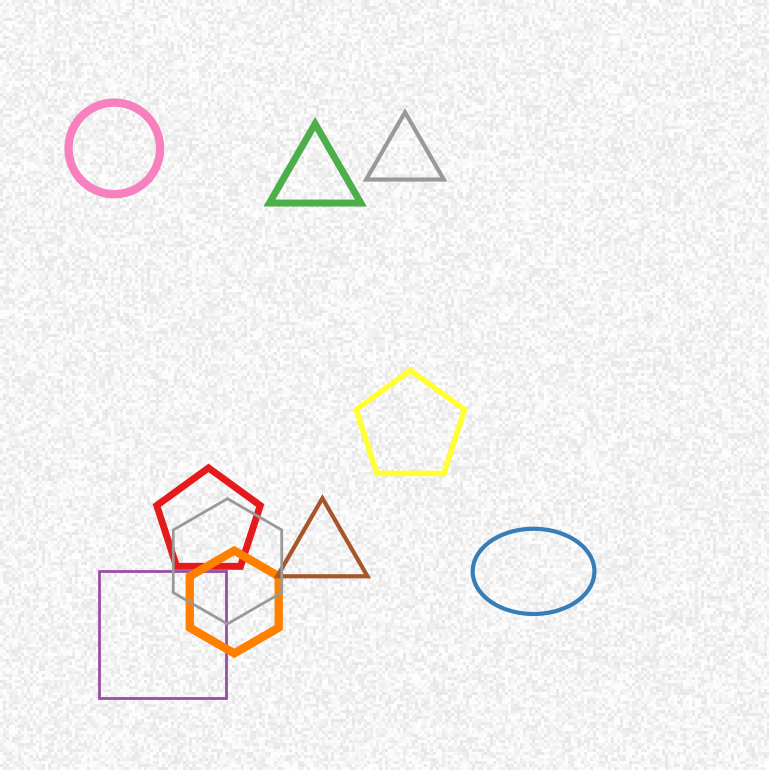[{"shape": "pentagon", "thickness": 2.5, "radius": 0.35, "center": [0.271, 0.322]}, {"shape": "oval", "thickness": 1.5, "radius": 0.4, "center": [0.693, 0.258]}, {"shape": "triangle", "thickness": 2.5, "radius": 0.34, "center": [0.409, 0.771]}, {"shape": "square", "thickness": 1, "radius": 0.41, "center": [0.211, 0.176]}, {"shape": "hexagon", "thickness": 3, "radius": 0.33, "center": [0.304, 0.218]}, {"shape": "pentagon", "thickness": 2, "radius": 0.37, "center": [0.533, 0.445]}, {"shape": "triangle", "thickness": 1.5, "radius": 0.34, "center": [0.419, 0.285]}, {"shape": "circle", "thickness": 3, "radius": 0.3, "center": [0.148, 0.807]}, {"shape": "triangle", "thickness": 1.5, "radius": 0.29, "center": [0.526, 0.796]}, {"shape": "hexagon", "thickness": 1, "radius": 0.41, "center": [0.295, 0.271]}]